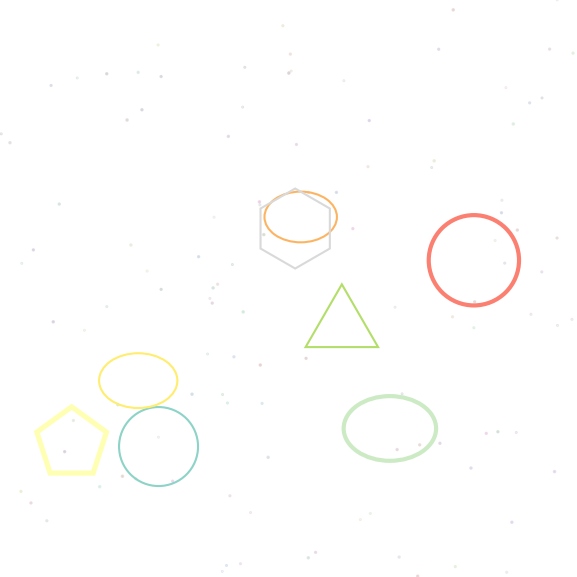[{"shape": "circle", "thickness": 1, "radius": 0.34, "center": [0.275, 0.226]}, {"shape": "pentagon", "thickness": 2.5, "radius": 0.32, "center": [0.124, 0.231]}, {"shape": "circle", "thickness": 2, "radius": 0.39, "center": [0.821, 0.548]}, {"shape": "oval", "thickness": 1, "radius": 0.31, "center": [0.521, 0.623]}, {"shape": "triangle", "thickness": 1, "radius": 0.36, "center": [0.592, 0.434]}, {"shape": "hexagon", "thickness": 1, "radius": 0.35, "center": [0.511, 0.603]}, {"shape": "oval", "thickness": 2, "radius": 0.4, "center": [0.675, 0.257]}, {"shape": "oval", "thickness": 1, "radius": 0.34, "center": [0.239, 0.34]}]